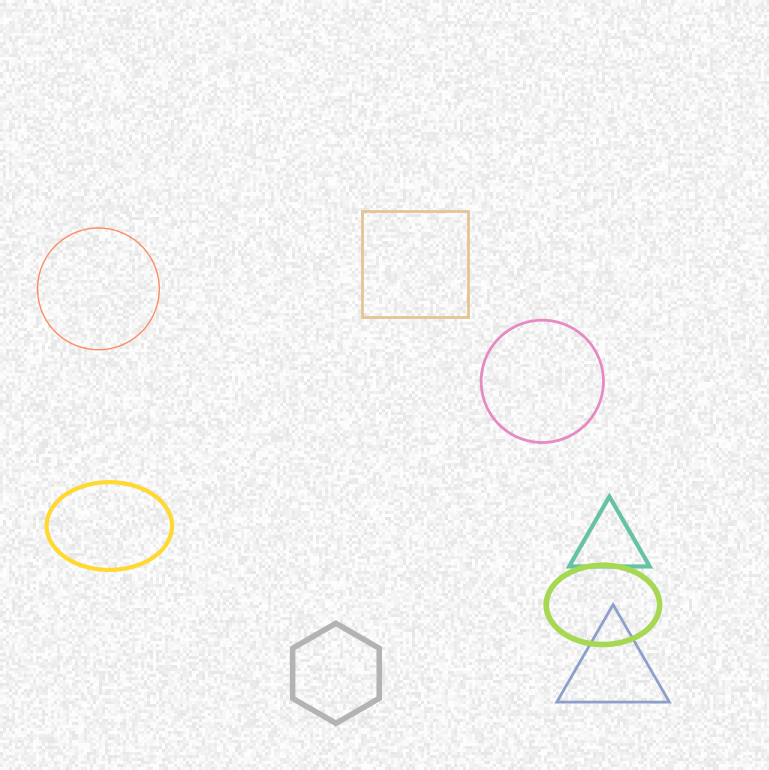[{"shape": "triangle", "thickness": 1.5, "radius": 0.3, "center": [0.791, 0.295]}, {"shape": "circle", "thickness": 0.5, "radius": 0.4, "center": [0.128, 0.625]}, {"shape": "triangle", "thickness": 1, "radius": 0.42, "center": [0.796, 0.13]}, {"shape": "circle", "thickness": 1, "radius": 0.4, "center": [0.704, 0.505]}, {"shape": "oval", "thickness": 2, "radius": 0.37, "center": [0.783, 0.214]}, {"shape": "oval", "thickness": 1.5, "radius": 0.41, "center": [0.142, 0.317]}, {"shape": "square", "thickness": 1, "radius": 0.34, "center": [0.538, 0.657]}, {"shape": "hexagon", "thickness": 2, "radius": 0.32, "center": [0.436, 0.126]}]